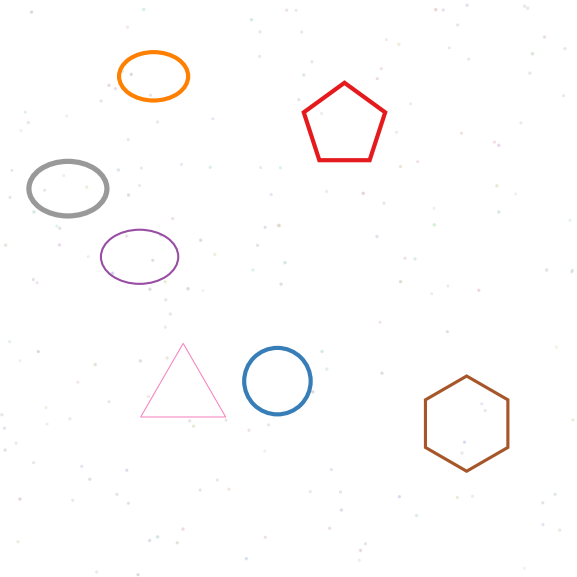[{"shape": "pentagon", "thickness": 2, "radius": 0.37, "center": [0.597, 0.782]}, {"shape": "circle", "thickness": 2, "radius": 0.29, "center": [0.48, 0.339]}, {"shape": "oval", "thickness": 1, "radius": 0.33, "center": [0.242, 0.554]}, {"shape": "oval", "thickness": 2, "radius": 0.3, "center": [0.266, 0.867]}, {"shape": "hexagon", "thickness": 1.5, "radius": 0.41, "center": [0.808, 0.266]}, {"shape": "triangle", "thickness": 0.5, "radius": 0.42, "center": [0.317, 0.32]}, {"shape": "oval", "thickness": 2.5, "radius": 0.34, "center": [0.118, 0.672]}]